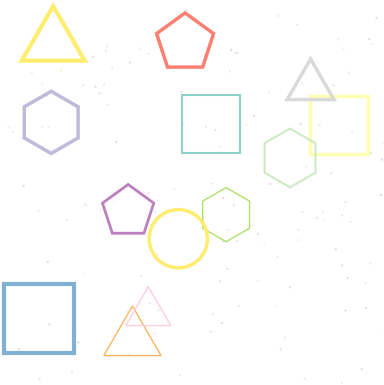[{"shape": "square", "thickness": 1.5, "radius": 0.38, "center": [0.548, 0.679]}, {"shape": "square", "thickness": 2.5, "radius": 0.37, "center": [0.881, 0.675]}, {"shape": "hexagon", "thickness": 2.5, "radius": 0.4, "center": [0.133, 0.682]}, {"shape": "pentagon", "thickness": 2.5, "radius": 0.39, "center": [0.481, 0.889]}, {"shape": "square", "thickness": 3, "radius": 0.45, "center": [0.102, 0.173]}, {"shape": "triangle", "thickness": 1, "radius": 0.43, "center": [0.344, 0.119]}, {"shape": "hexagon", "thickness": 1, "radius": 0.35, "center": [0.587, 0.442]}, {"shape": "triangle", "thickness": 1, "radius": 0.34, "center": [0.385, 0.188]}, {"shape": "triangle", "thickness": 2.5, "radius": 0.35, "center": [0.807, 0.776]}, {"shape": "pentagon", "thickness": 2, "radius": 0.35, "center": [0.333, 0.451]}, {"shape": "hexagon", "thickness": 1.5, "radius": 0.38, "center": [0.753, 0.59]}, {"shape": "triangle", "thickness": 3, "radius": 0.47, "center": [0.138, 0.89]}, {"shape": "circle", "thickness": 2.5, "radius": 0.38, "center": [0.463, 0.38]}]